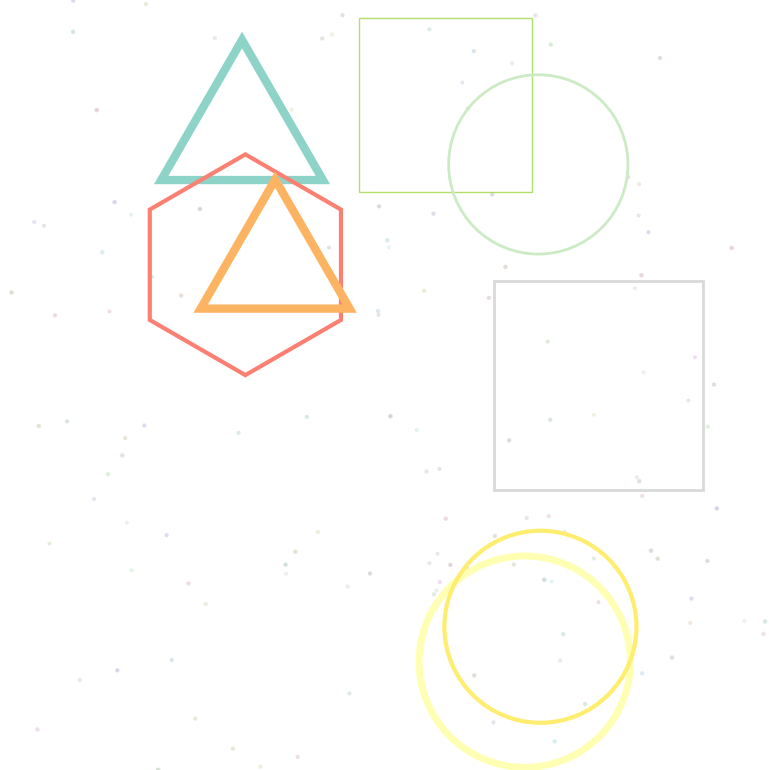[{"shape": "triangle", "thickness": 3, "radius": 0.61, "center": [0.314, 0.827]}, {"shape": "circle", "thickness": 2.5, "radius": 0.69, "center": [0.681, 0.141]}, {"shape": "hexagon", "thickness": 1.5, "radius": 0.72, "center": [0.319, 0.656]}, {"shape": "triangle", "thickness": 3, "radius": 0.56, "center": [0.357, 0.655]}, {"shape": "square", "thickness": 0.5, "radius": 0.56, "center": [0.578, 0.864]}, {"shape": "square", "thickness": 1, "radius": 0.68, "center": [0.777, 0.499]}, {"shape": "circle", "thickness": 1, "radius": 0.58, "center": [0.699, 0.786]}, {"shape": "circle", "thickness": 1.5, "radius": 0.62, "center": [0.702, 0.186]}]